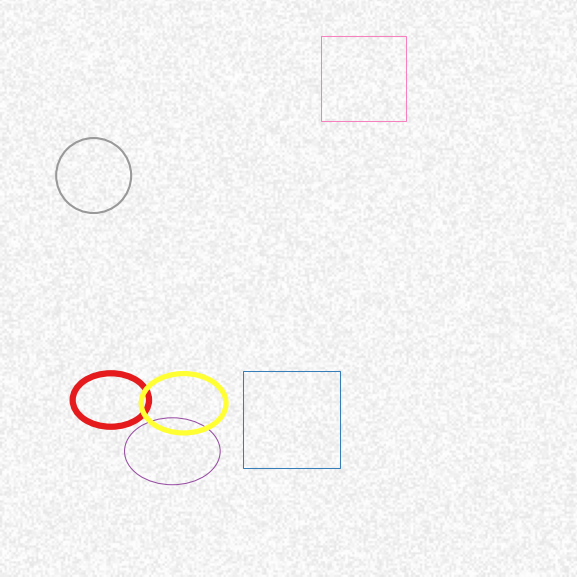[{"shape": "oval", "thickness": 3, "radius": 0.33, "center": [0.192, 0.306]}, {"shape": "square", "thickness": 0.5, "radius": 0.42, "center": [0.505, 0.273]}, {"shape": "oval", "thickness": 0.5, "radius": 0.41, "center": [0.298, 0.218]}, {"shape": "oval", "thickness": 2.5, "radius": 0.37, "center": [0.318, 0.301]}, {"shape": "square", "thickness": 0.5, "radius": 0.37, "center": [0.629, 0.863]}, {"shape": "circle", "thickness": 1, "radius": 0.32, "center": [0.162, 0.695]}]